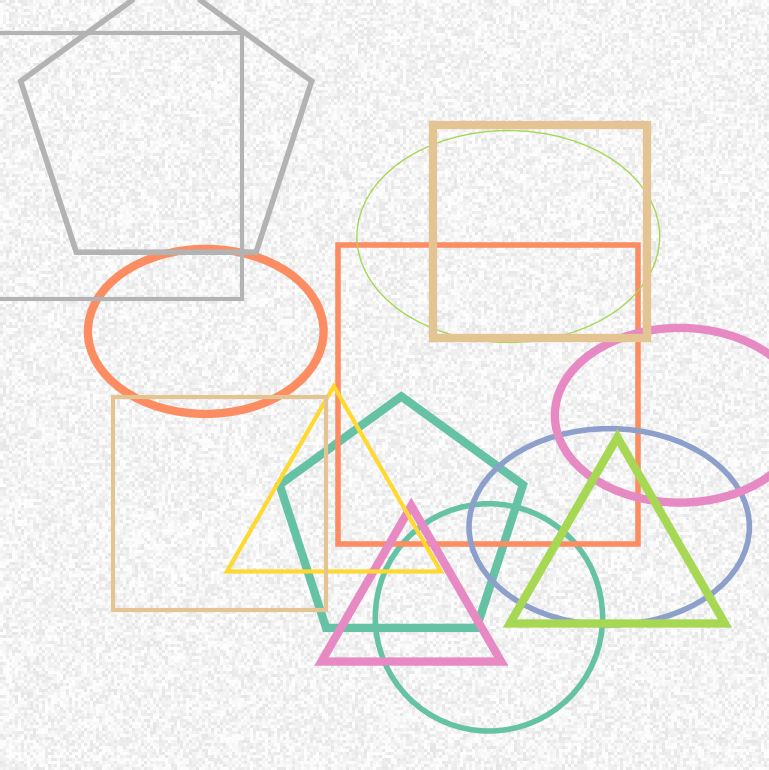[{"shape": "pentagon", "thickness": 3, "radius": 0.83, "center": [0.521, 0.319]}, {"shape": "circle", "thickness": 2, "radius": 0.74, "center": [0.635, 0.198]}, {"shape": "square", "thickness": 2, "radius": 0.97, "center": [0.634, 0.488]}, {"shape": "oval", "thickness": 3, "radius": 0.77, "center": [0.267, 0.57]}, {"shape": "oval", "thickness": 2, "radius": 0.91, "center": [0.791, 0.316]}, {"shape": "triangle", "thickness": 3, "radius": 0.67, "center": [0.534, 0.208]}, {"shape": "oval", "thickness": 3, "radius": 0.81, "center": [0.883, 0.461]}, {"shape": "triangle", "thickness": 3, "radius": 0.81, "center": [0.802, 0.271]}, {"shape": "oval", "thickness": 0.5, "radius": 0.98, "center": [0.66, 0.693]}, {"shape": "triangle", "thickness": 1.5, "radius": 0.8, "center": [0.434, 0.338]}, {"shape": "square", "thickness": 3, "radius": 0.69, "center": [0.701, 0.699]}, {"shape": "square", "thickness": 1.5, "radius": 0.69, "center": [0.286, 0.346]}, {"shape": "square", "thickness": 1.5, "radius": 0.86, "center": [0.142, 0.784]}, {"shape": "pentagon", "thickness": 2, "radius": 0.99, "center": [0.216, 0.833]}]